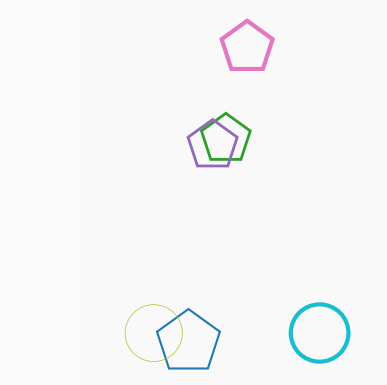[{"shape": "pentagon", "thickness": 1.5, "radius": 0.43, "center": [0.486, 0.112]}, {"shape": "pentagon", "thickness": 2, "radius": 0.33, "center": [0.583, 0.64]}, {"shape": "pentagon", "thickness": 2, "radius": 0.33, "center": [0.549, 0.623]}, {"shape": "pentagon", "thickness": 3, "radius": 0.35, "center": [0.638, 0.877]}, {"shape": "circle", "thickness": 0.5, "radius": 0.37, "center": [0.397, 0.135]}, {"shape": "circle", "thickness": 3, "radius": 0.37, "center": [0.825, 0.135]}]